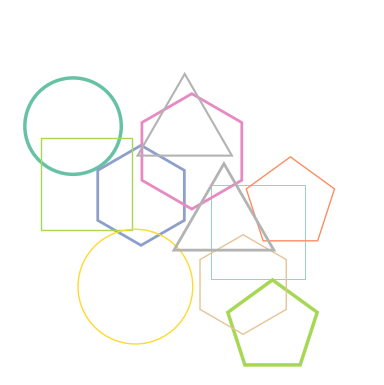[{"shape": "square", "thickness": 0.5, "radius": 0.61, "center": [0.669, 0.398]}, {"shape": "circle", "thickness": 2.5, "radius": 0.63, "center": [0.19, 0.672]}, {"shape": "pentagon", "thickness": 1, "radius": 0.6, "center": [0.754, 0.472]}, {"shape": "hexagon", "thickness": 2, "radius": 0.65, "center": [0.366, 0.493]}, {"shape": "hexagon", "thickness": 2, "radius": 0.75, "center": [0.498, 0.607]}, {"shape": "pentagon", "thickness": 2.5, "radius": 0.61, "center": [0.708, 0.151]}, {"shape": "square", "thickness": 1, "radius": 0.59, "center": [0.225, 0.522]}, {"shape": "circle", "thickness": 1, "radius": 0.74, "center": [0.352, 0.256]}, {"shape": "hexagon", "thickness": 1, "radius": 0.65, "center": [0.632, 0.261]}, {"shape": "triangle", "thickness": 2, "radius": 0.75, "center": [0.582, 0.425]}, {"shape": "triangle", "thickness": 1.5, "radius": 0.71, "center": [0.48, 0.667]}]